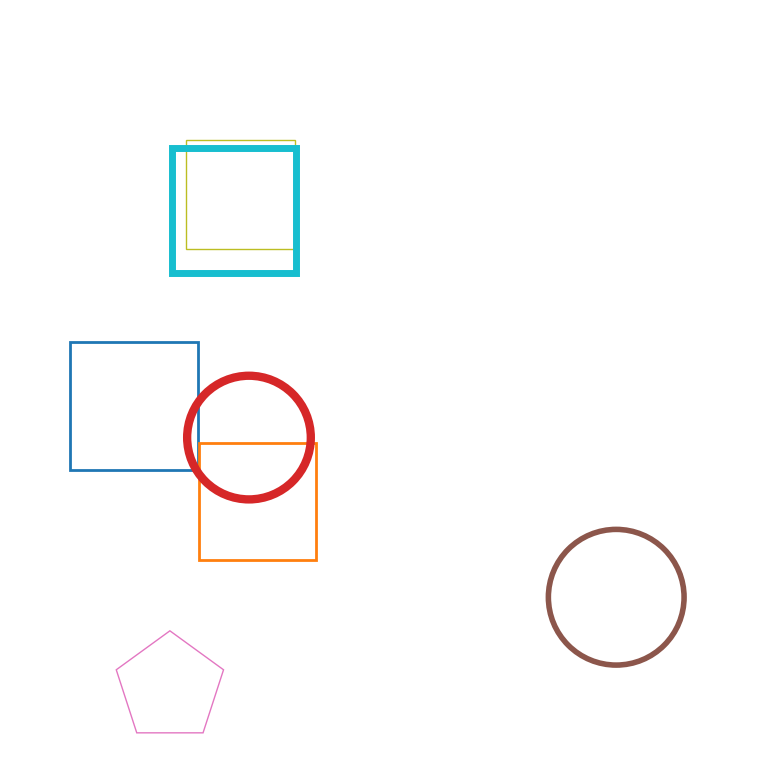[{"shape": "square", "thickness": 1, "radius": 0.42, "center": [0.174, 0.472]}, {"shape": "square", "thickness": 1, "radius": 0.38, "center": [0.335, 0.349]}, {"shape": "circle", "thickness": 3, "radius": 0.4, "center": [0.323, 0.432]}, {"shape": "circle", "thickness": 2, "radius": 0.44, "center": [0.8, 0.224]}, {"shape": "pentagon", "thickness": 0.5, "radius": 0.37, "center": [0.221, 0.108]}, {"shape": "square", "thickness": 0.5, "radius": 0.36, "center": [0.313, 0.747]}, {"shape": "square", "thickness": 2.5, "radius": 0.41, "center": [0.304, 0.727]}]